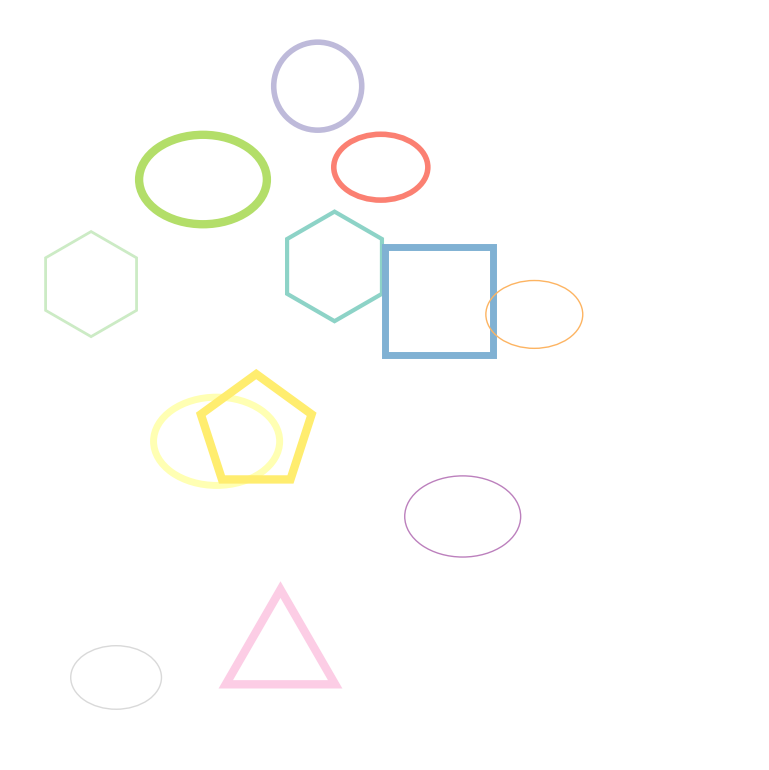[{"shape": "hexagon", "thickness": 1.5, "radius": 0.36, "center": [0.434, 0.654]}, {"shape": "oval", "thickness": 2.5, "radius": 0.41, "center": [0.281, 0.427]}, {"shape": "circle", "thickness": 2, "radius": 0.29, "center": [0.413, 0.888]}, {"shape": "oval", "thickness": 2, "radius": 0.31, "center": [0.495, 0.783]}, {"shape": "square", "thickness": 2.5, "radius": 0.35, "center": [0.57, 0.61]}, {"shape": "oval", "thickness": 0.5, "radius": 0.31, "center": [0.694, 0.592]}, {"shape": "oval", "thickness": 3, "radius": 0.41, "center": [0.264, 0.767]}, {"shape": "triangle", "thickness": 3, "radius": 0.41, "center": [0.364, 0.152]}, {"shape": "oval", "thickness": 0.5, "radius": 0.29, "center": [0.151, 0.12]}, {"shape": "oval", "thickness": 0.5, "radius": 0.38, "center": [0.601, 0.329]}, {"shape": "hexagon", "thickness": 1, "radius": 0.34, "center": [0.118, 0.631]}, {"shape": "pentagon", "thickness": 3, "radius": 0.38, "center": [0.333, 0.439]}]